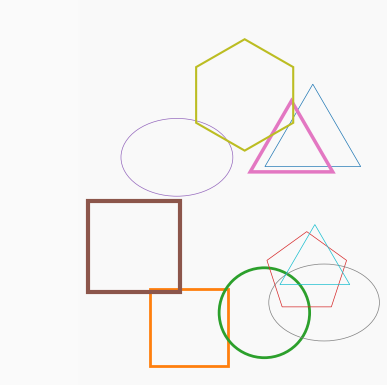[{"shape": "triangle", "thickness": 0.5, "radius": 0.71, "center": [0.807, 0.639]}, {"shape": "square", "thickness": 2, "radius": 0.5, "center": [0.488, 0.15]}, {"shape": "circle", "thickness": 2, "radius": 0.58, "center": [0.682, 0.188]}, {"shape": "pentagon", "thickness": 0.5, "radius": 0.54, "center": [0.792, 0.29]}, {"shape": "oval", "thickness": 0.5, "radius": 0.72, "center": [0.457, 0.591]}, {"shape": "square", "thickness": 3, "radius": 0.6, "center": [0.345, 0.36]}, {"shape": "triangle", "thickness": 2.5, "radius": 0.61, "center": [0.752, 0.615]}, {"shape": "oval", "thickness": 0.5, "radius": 0.71, "center": [0.836, 0.214]}, {"shape": "hexagon", "thickness": 1.5, "radius": 0.72, "center": [0.631, 0.753]}, {"shape": "triangle", "thickness": 0.5, "radius": 0.52, "center": [0.813, 0.313]}]